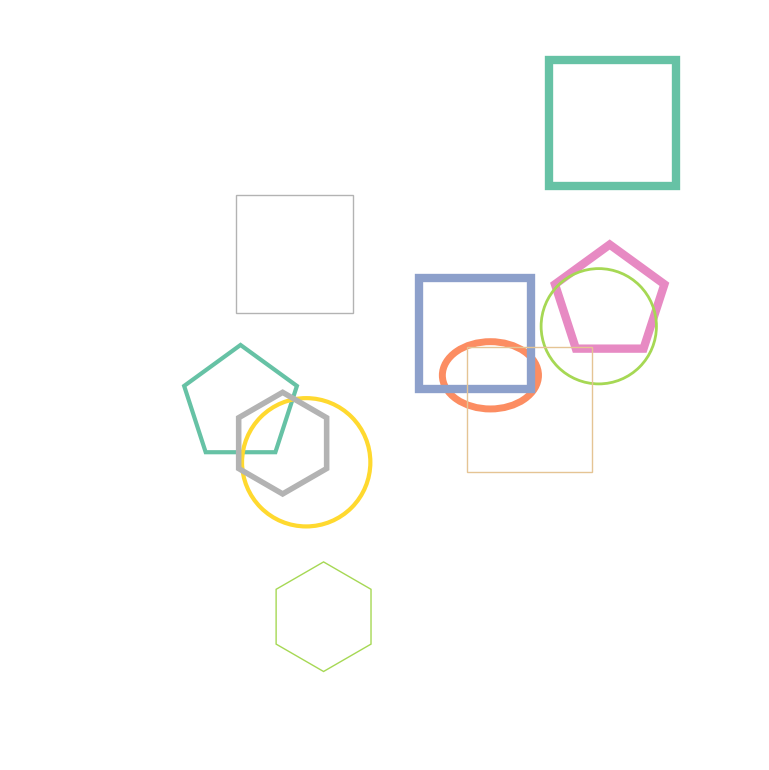[{"shape": "pentagon", "thickness": 1.5, "radius": 0.39, "center": [0.312, 0.475]}, {"shape": "square", "thickness": 3, "radius": 0.41, "center": [0.796, 0.841]}, {"shape": "oval", "thickness": 2.5, "radius": 0.31, "center": [0.637, 0.513]}, {"shape": "square", "thickness": 3, "radius": 0.36, "center": [0.617, 0.567]}, {"shape": "pentagon", "thickness": 3, "radius": 0.37, "center": [0.792, 0.608]}, {"shape": "circle", "thickness": 1, "radius": 0.37, "center": [0.778, 0.576]}, {"shape": "hexagon", "thickness": 0.5, "radius": 0.36, "center": [0.42, 0.199]}, {"shape": "circle", "thickness": 1.5, "radius": 0.42, "center": [0.398, 0.4]}, {"shape": "square", "thickness": 0.5, "radius": 0.41, "center": [0.687, 0.468]}, {"shape": "square", "thickness": 0.5, "radius": 0.38, "center": [0.383, 0.67]}, {"shape": "hexagon", "thickness": 2, "radius": 0.33, "center": [0.367, 0.424]}]